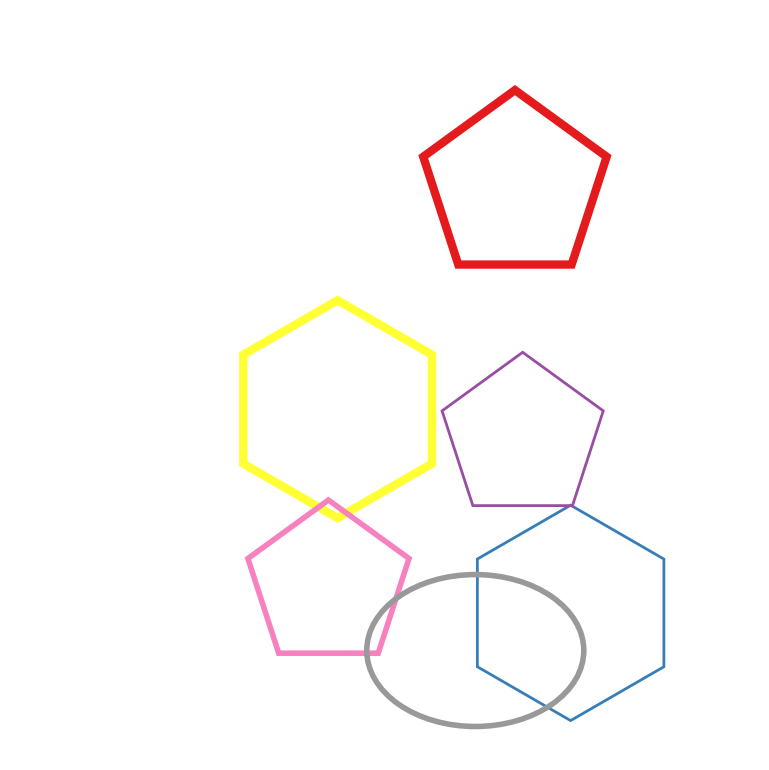[{"shape": "pentagon", "thickness": 3, "radius": 0.63, "center": [0.669, 0.758]}, {"shape": "hexagon", "thickness": 1, "radius": 0.7, "center": [0.741, 0.204]}, {"shape": "pentagon", "thickness": 1, "radius": 0.55, "center": [0.679, 0.432]}, {"shape": "hexagon", "thickness": 3, "radius": 0.71, "center": [0.438, 0.469]}, {"shape": "pentagon", "thickness": 2, "radius": 0.55, "center": [0.427, 0.241]}, {"shape": "oval", "thickness": 2, "radius": 0.7, "center": [0.617, 0.155]}]